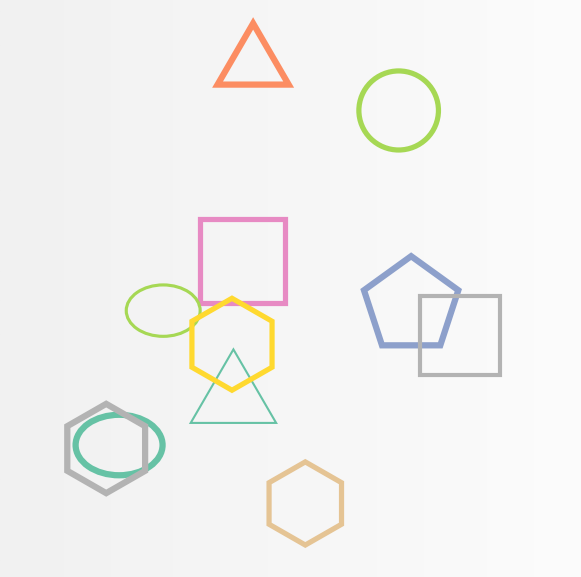[{"shape": "oval", "thickness": 3, "radius": 0.37, "center": [0.205, 0.229]}, {"shape": "triangle", "thickness": 1, "radius": 0.42, "center": [0.402, 0.309]}, {"shape": "triangle", "thickness": 3, "radius": 0.35, "center": [0.435, 0.888]}, {"shape": "pentagon", "thickness": 3, "radius": 0.43, "center": [0.707, 0.47]}, {"shape": "square", "thickness": 2.5, "radius": 0.36, "center": [0.417, 0.548]}, {"shape": "oval", "thickness": 1.5, "radius": 0.32, "center": [0.281, 0.461]}, {"shape": "circle", "thickness": 2.5, "radius": 0.34, "center": [0.686, 0.808]}, {"shape": "hexagon", "thickness": 2.5, "radius": 0.4, "center": [0.399, 0.403]}, {"shape": "hexagon", "thickness": 2.5, "radius": 0.36, "center": [0.525, 0.127]}, {"shape": "hexagon", "thickness": 3, "radius": 0.39, "center": [0.183, 0.223]}, {"shape": "square", "thickness": 2, "radius": 0.34, "center": [0.792, 0.418]}]